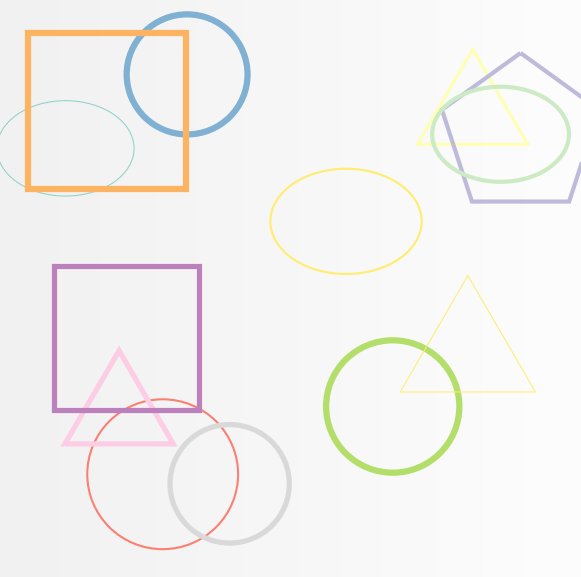[{"shape": "oval", "thickness": 0.5, "radius": 0.59, "center": [0.113, 0.742]}, {"shape": "triangle", "thickness": 1.5, "radius": 0.55, "center": [0.813, 0.804]}, {"shape": "pentagon", "thickness": 2, "radius": 0.71, "center": [0.896, 0.765]}, {"shape": "circle", "thickness": 1, "radius": 0.65, "center": [0.28, 0.178]}, {"shape": "circle", "thickness": 3, "radius": 0.52, "center": [0.322, 0.87]}, {"shape": "square", "thickness": 3, "radius": 0.68, "center": [0.184, 0.807]}, {"shape": "circle", "thickness": 3, "radius": 0.57, "center": [0.676, 0.295]}, {"shape": "triangle", "thickness": 2.5, "radius": 0.54, "center": [0.205, 0.284]}, {"shape": "circle", "thickness": 2.5, "radius": 0.51, "center": [0.395, 0.161]}, {"shape": "square", "thickness": 2.5, "radius": 0.62, "center": [0.217, 0.413]}, {"shape": "oval", "thickness": 2, "radius": 0.59, "center": [0.861, 0.767]}, {"shape": "oval", "thickness": 1, "radius": 0.65, "center": [0.595, 0.616]}, {"shape": "triangle", "thickness": 0.5, "radius": 0.67, "center": [0.805, 0.388]}]